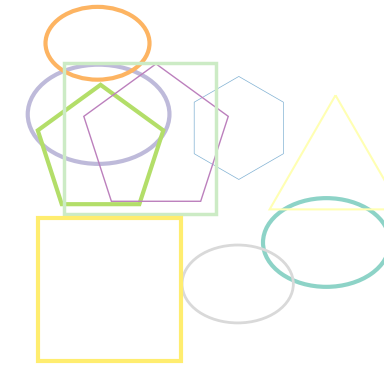[{"shape": "oval", "thickness": 3, "radius": 0.82, "center": [0.848, 0.37]}, {"shape": "triangle", "thickness": 1.5, "radius": 0.99, "center": [0.871, 0.555]}, {"shape": "oval", "thickness": 3, "radius": 0.92, "center": [0.256, 0.703]}, {"shape": "hexagon", "thickness": 0.5, "radius": 0.67, "center": [0.62, 0.668]}, {"shape": "oval", "thickness": 3, "radius": 0.68, "center": [0.253, 0.888]}, {"shape": "pentagon", "thickness": 3, "radius": 0.86, "center": [0.261, 0.608]}, {"shape": "oval", "thickness": 2, "radius": 0.72, "center": [0.617, 0.262]}, {"shape": "pentagon", "thickness": 1, "radius": 0.99, "center": [0.405, 0.637]}, {"shape": "square", "thickness": 2.5, "radius": 0.99, "center": [0.363, 0.64]}, {"shape": "square", "thickness": 3, "radius": 0.93, "center": [0.284, 0.249]}]